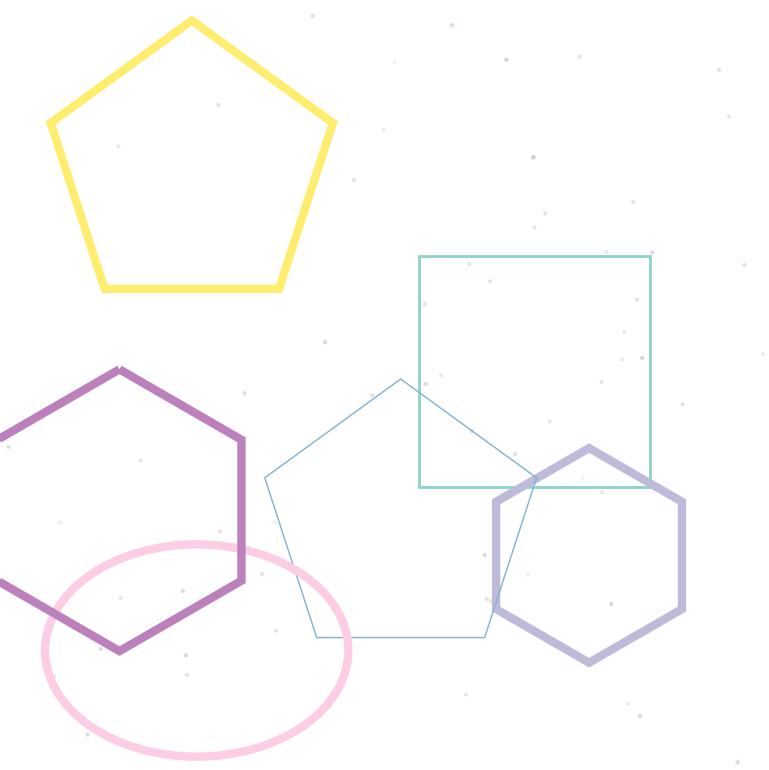[{"shape": "square", "thickness": 1, "radius": 0.75, "center": [0.694, 0.517]}, {"shape": "hexagon", "thickness": 3, "radius": 0.7, "center": [0.765, 0.279]}, {"shape": "pentagon", "thickness": 0.5, "radius": 0.93, "center": [0.52, 0.322]}, {"shape": "oval", "thickness": 3, "radius": 0.98, "center": [0.255, 0.155]}, {"shape": "hexagon", "thickness": 3, "radius": 0.91, "center": [0.155, 0.337]}, {"shape": "pentagon", "thickness": 3, "radius": 0.96, "center": [0.249, 0.781]}]